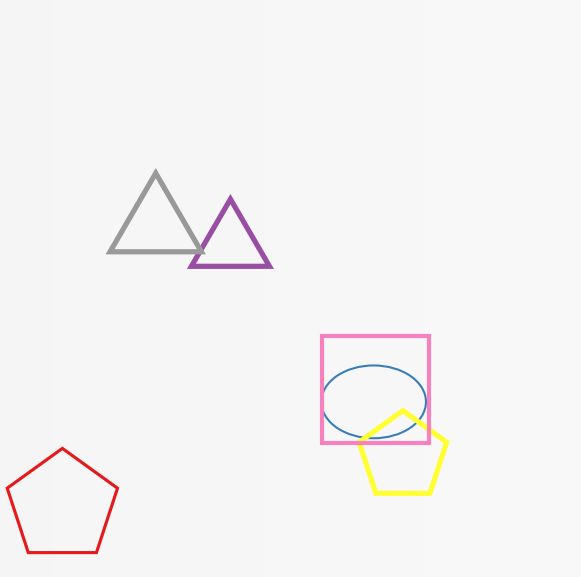[{"shape": "pentagon", "thickness": 1.5, "radius": 0.5, "center": [0.107, 0.123]}, {"shape": "oval", "thickness": 1, "radius": 0.45, "center": [0.643, 0.303]}, {"shape": "triangle", "thickness": 2.5, "radius": 0.39, "center": [0.396, 0.577]}, {"shape": "pentagon", "thickness": 2.5, "radius": 0.4, "center": [0.693, 0.209]}, {"shape": "square", "thickness": 2, "radius": 0.46, "center": [0.646, 0.325]}, {"shape": "triangle", "thickness": 2.5, "radius": 0.45, "center": [0.268, 0.609]}]